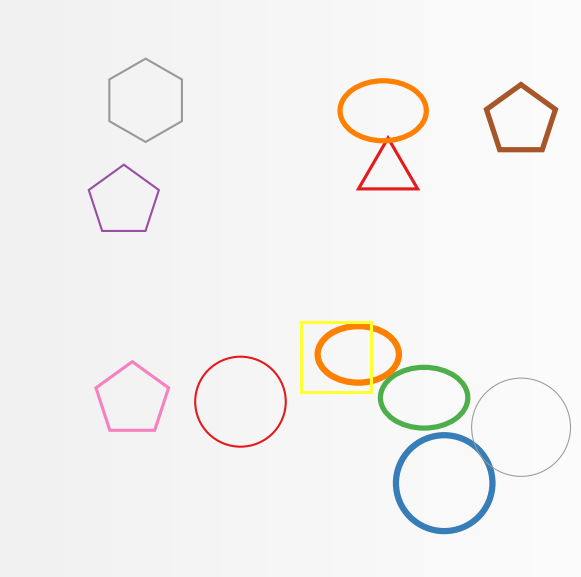[{"shape": "triangle", "thickness": 1.5, "radius": 0.29, "center": [0.668, 0.701]}, {"shape": "circle", "thickness": 1, "radius": 0.39, "center": [0.414, 0.304]}, {"shape": "circle", "thickness": 3, "radius": 0.42, "center": [0.764, 0.163]}, {"shape": "oval", "thickness": 2.5, "radius": 0.38, "center": [0.73, 0.31]}, {"shape": "pentagon", "thickness": 1, "radius": 0.32, "center": [0.213, 0.651]}, {"shape": "oval", "thickness": 3, "radius": 0.35, "center": [0.616, 0.385]}, {"shape": "oval", "thickness": 2.5, "radius": 0.37, "center": [0.659, 0.807]}, {"shape": "square", "thickness": 1.5, "radius": 0.3, "center": [0.579, 0.381]}, {"shape": "pentagon", "thickness": 2.5, "radius": 0.31, "center": [0.896, 0.79]}, {"shape": "pentagon", "thickness": 1.5, "radius": 0.33, "center": [0.228, 0.307]}, {"shape": "hexagon", "thickness": 1, "radius": 0.36, "center": [0.251, 0.825]}, {"shape": "circle", "thickness": 0.5, "radius": 0.43, "center": [0.896, 0.259]}]